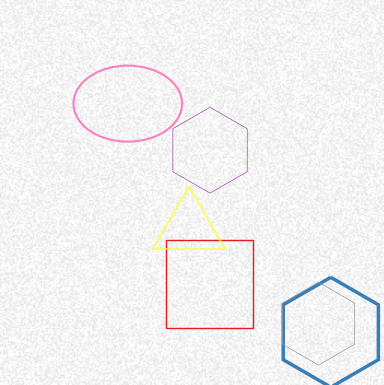[{"shape": "square", "thickness": 1, "radius": 0.57, "center": [0.544, 0.263]}, {"shape": "hexagon", "thickness": 2.5, "radius": 0.71, "center": [0.859, 0.137]}, {"shape": "hexagon", "thickness": 0.5, "radius": 0.56, "center": [0.546, 0.61]}, {"shape": "triangle", "thickness": 1, "radius": 0.54, "center": [0.491, 0.408]}, {"shape": "oval", "thickness": 1.5, "radius": 0.71, "center": [0.332, 0.731]}, {"shape": "hexagon", "thickness": 0.5, "radius": 0.54, "center": [0.827, 0.159]}]